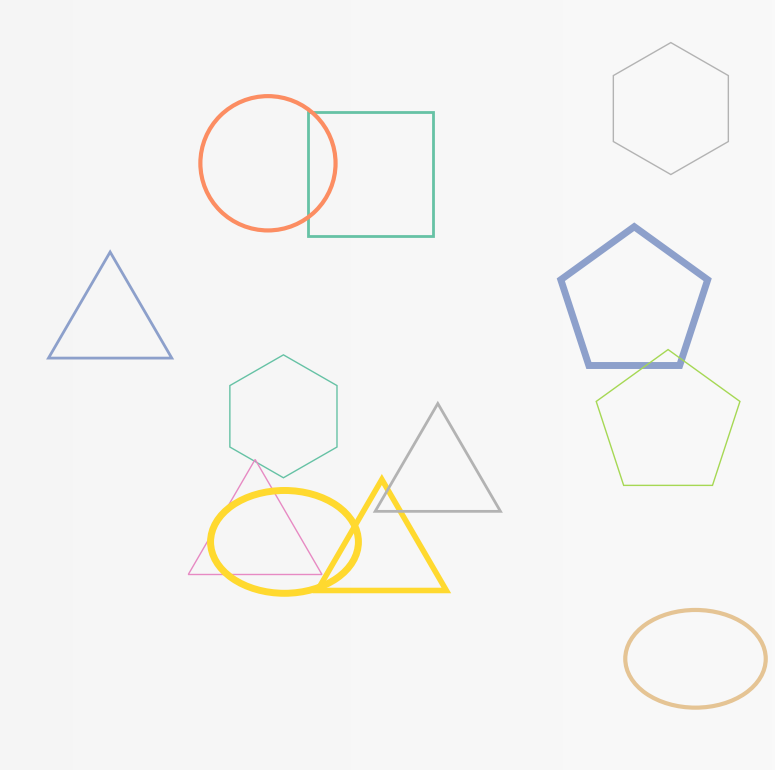[{"shape": "square", "thickness": 1, "radius": 0.4, "center": [0.478, 0.774]}, {"shape": "hexagon", "thickness": 0.5, "radius": 0.4, "center": [0.366, 0.459]}, {"shape": "circle", "thickness": 1.5, "radius": 0.44, "center": [0.346, 0.788]}, {"shape": "triangle", "thickness": 1, "radius": 0.46, "center": [0.142, 0.581]}, {"shape": "pentagon", "thickness": 2.5, "radius": 0.5, "center": [0.818, 0.606]}, {"shape": "triangle", "thickness": 0.5, "radius": 0.5, "center": [0.329, 0.304]}, {"shape": "pentagon", "thickness": 0.5, "radius": 0.49, "center": [0.862, 0.449]}, {"shape": "oval", "thickness": 2.5, "radius": 0.48, "center": [0.367, 0.296]}, {"shape": "triangle", "thickness": 2, "radius": 0.48, "center": [0.493, 0.281]}, {"shape": "oval", "thickness": 1.5, "radius": 0.45, "center": [0.897, 0.144]}, {"shape": "triangle", "thickness": 1, "radius": 0.47, "center": [0.565, 0.383]}, {"shape": "hexagon", "thickness": 0.5, "radius": 0.43, "center": [0.866, 0.859]}]